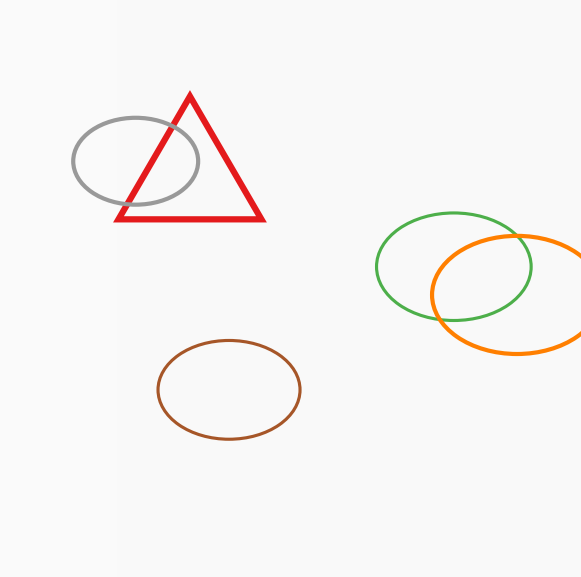[{"shape": "triangle", "thickness": 3, "radius": 0.71, "center": [0.327, 0.69]}, {"shape": "oval", "thickness": 1.5, "radius": 0.67, "center": [0.781, 0.537]}, {"shape": "oval", "thickness": 2, "radius": 0.73, "center": [0.889, 0.488]}, {"shape": "oval", "thickness": 1.5, "radius": 0.61, "center": [0.394, 0.324]}, {"shape": "oval", "thickness": 2, "radius": 0.54, "center": [0.233, 0.72]}]